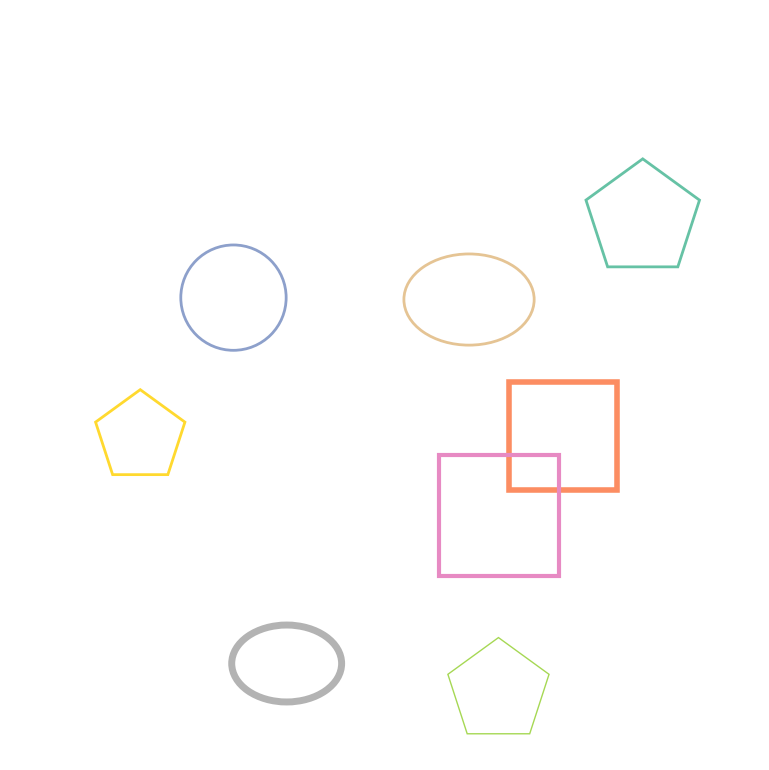[{"shape": "pentagon", "thickness": 1, "radius": 0.39, "center": [0.835, 0.716]}, {"shape": "square", "thickness": 2, "radius": 0.35, "center": [0.732, 0.433]}, {"shape": "circle", "thickness": 1, "radius": 0.34, "center": [0.303, 0.613]}, {"shape": "square", "thickness": 1.5, "radius": 0.39, "center": [0.648, 0.331]}, {"shape": "pentagon", "thickness": 0.5, "radius": 0.35, "center": [0.647, 0.103]}, {"shape": "pentagon", "thickness": 1, "radius": 0.31, "center": [0.182, 0.433]}, {"shape": "oval", "thickness": 1, "radius": 0.42, "center": [0.609, 0.611]}, {"shape": "oval", "thickness": 2.5, "radius": 0.36, "center": [0.372, 0.138]}]